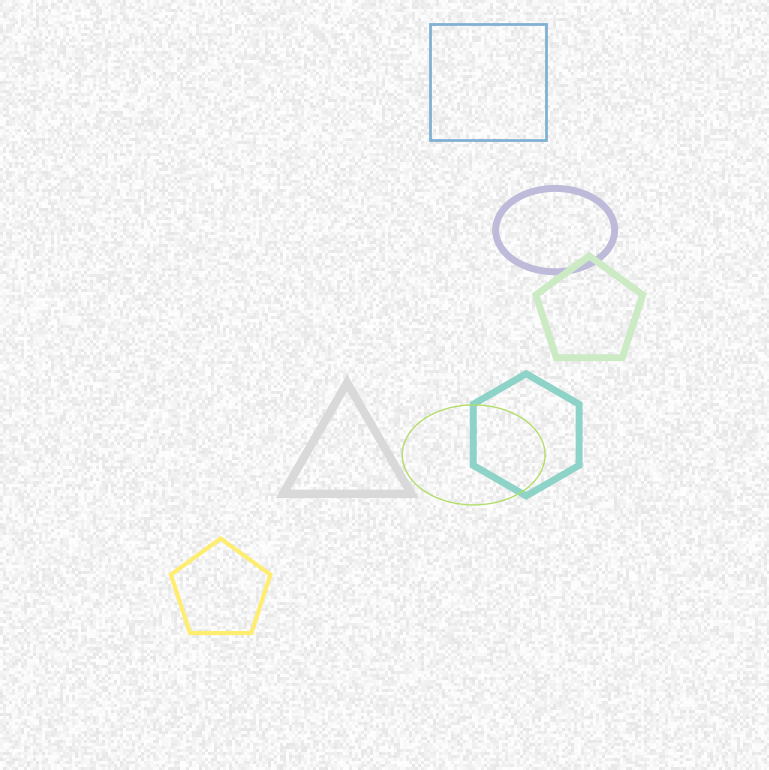[{"shape": "hexagon", "thickness": 2.5, "radius": 0.4, "center": [0.683, 0.435]}, {"shape": "oval", "thickness": 2.5, "radius": 0.39, "center": [0.721, 0.701]}, {"shape": "square", "thickness": 1, "radius": 0.38, "center": [0.634, 0.894]}, {"shape": "oval", "thickness": 0.5, "radius": 0.46, "center": [0.615, 0.409]}, {"shape": "triangle", "thickness": 3, "radius": 0.48, "center": [0.451, 0.407]}, {"shape": "pentagon", "thickness": 2.5, "radius": 0.36, "center": [0.765, 0.595]}, {"shape": "pentagon", "thickness": 1.5, "radius": 0.34, "center": [0.287, 0.233]}]